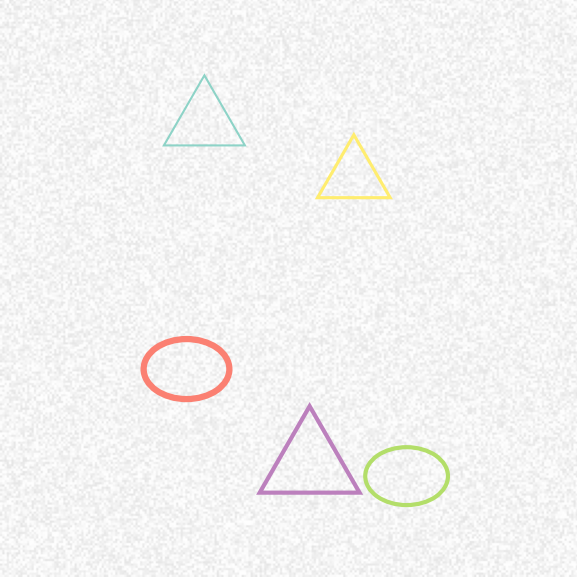[{"shape": "triangle", "thickness": 1, "radius": 0.4, "center": [0.354, 0.788]}, {"shape": "oval", "thickness": 3, "radius": 0.37, "center": [0.323, 0.36]}, {"shape": "oval", "thickness": 2, "radius": 0.36, "center": [0.704, 0.175]}, {"shape": "triangle", "thickness": 2, "radius": 0.5, "center": [0.536, 0.196]}, {"shape": "triangle", "thickness": 1.5, "radius": 0.36, "center": [0.613, 0.693]}]